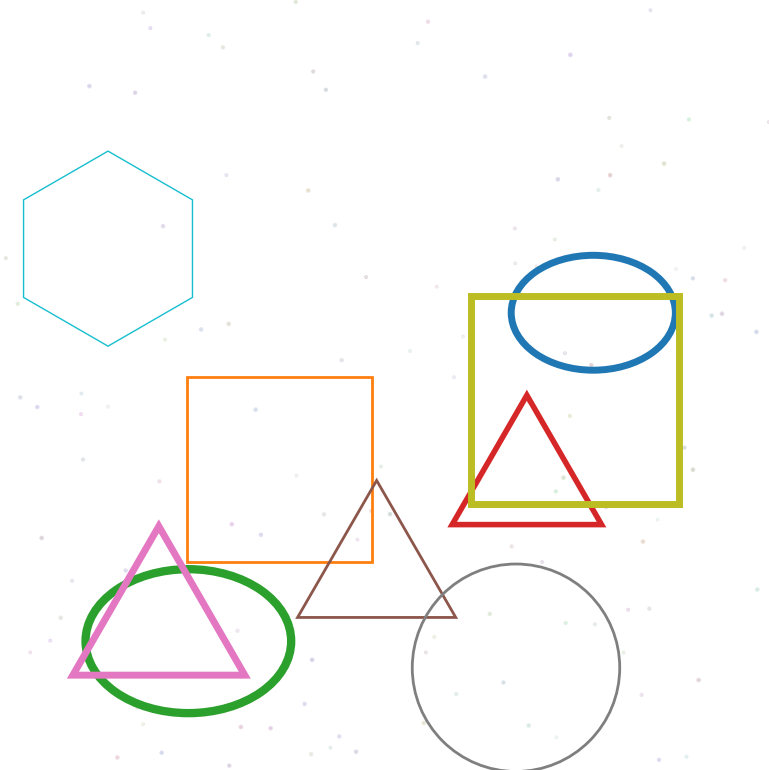[{"shape": "oval", "thickness": 2.5, "radius": 0.53, "center": [0.77, 0.594]}, {"shape": "square", "thickness": 1, "radius": 0.6, "center": [0.362, 0.39]}, {"shape": "oval", "thickness": 3, "radius": 0.67, "center": [0.245, 0.167]}, {"shape": "triangle", "thickness": 2, "radius": 0.56, "center": [0.684, 0.375]}, {"shape": "triangle", "thickness": 1, "radius": 0.59, "center": [0.489, 0.257]}, {"shape": "triangle", "thickness": 2.5, "radius": 0.64, "center": [0.206, 0.188]}, {"shape": "circle", "thickness": 1, "radius": 0.67, "center": [0.67, 0.133]}, {"shape": "square", "thickness": 2.5, "radius": 0.68, "center": [0.747, 0.48]}, {"shape": "hexagon", "thickness": 0.5, "radius": 0.63, "center": [0.14, 0.677]}]